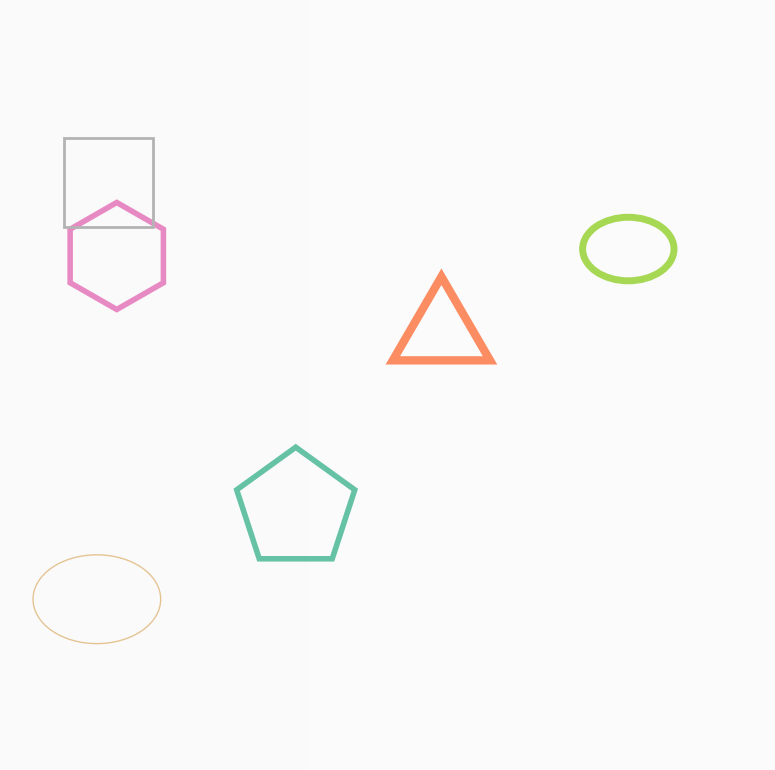[{"shape": "pentagon", "thickness": 2, "radius": 0.4, "center": [0.382, 0.339]}, {"shape": "triangle", "thickness": 3, "radius": 0.36, "center": [0.57, 0.568]}, {"shape": "hexagon", "thickness": 2, "radius": 0.35, "center": [0.151, 0.668]}, {"shape": "oval", "thickness": 2.5, "radius": 0.29, "center": [0.811, 0.677]}, {"shape": "oval", "thickness": 0.5, "radius": 0.41, "center": [0.125, 0.222]}, {"shape": "square", "thickness": 1, "radius": 0.29, "center": [0.14, 0.763]}]